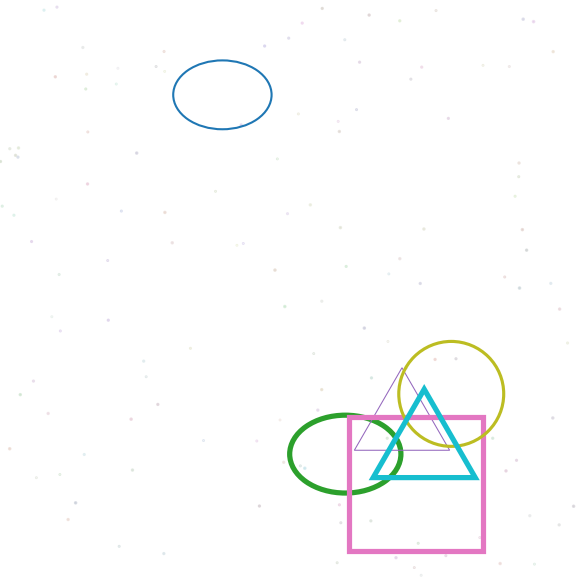[{"shape": "oval", "thickness": 1, "radius": 0.43, "center": [0.385, 0.835]}, {"shape": "oval", "thickness": 2.5, "radius": 0.48, "center": [0.598, 0.213]}, {"shape": "triangle", "thickness": 0.5, "radius": 0.48, "center": [0.696, 0.267]}, {"shape": "square", "thickness": 2.5, "radius": 0.58, "center": [0.72, 0.161]}, {"shape": "circle", "thickness": 1.5, "radius": 0.45, "center": [0.781, 0.317]}, {"shape": "triangle", "thickness": 2.5, "radius": 0.51, "center": [0.735, 0.223]}]